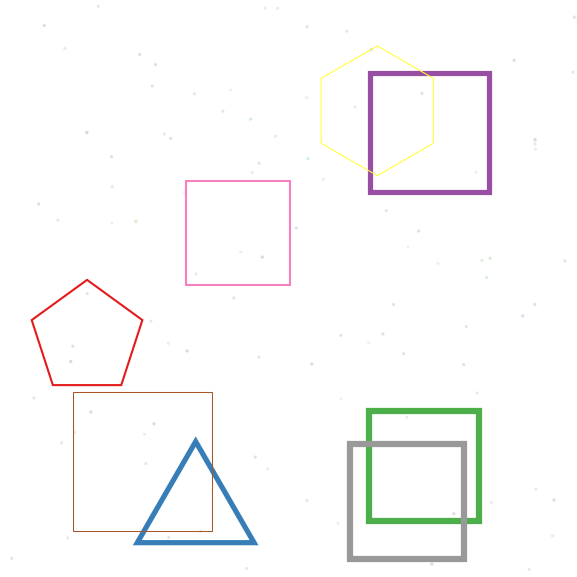[{"shape": "pentagon", "thickness": 1, "radius": 0.5, "center": [0.151, 0.414]}, {"shape": "triangle", "thickness": 2.5, "radius": 0.58, "center": [0.339, 0.118]}, {"shape": "square", "thickness": 3, "radius": 0.48, "center": [0.734, 0.193]}, {"shape": "square", "thickness": 2.5, "radius": 0.52, "center": [0.744, 0.77]}, {"shape": "hexagon", "thickness": 0.5, "radius": 0.56, "center": [0.653, 0.807]}, {"shape": "square", "thickness": 0.5, "radius": 0.6, "center": [0.247, 0.2]}, {"shape": "square", "thickness": 1, "radius": 0.45, "center": [0.412, 0.595]}, {"shape": "square", "thickness": 3, "radius": 0.49, "center": [0.704, 0.131]}]